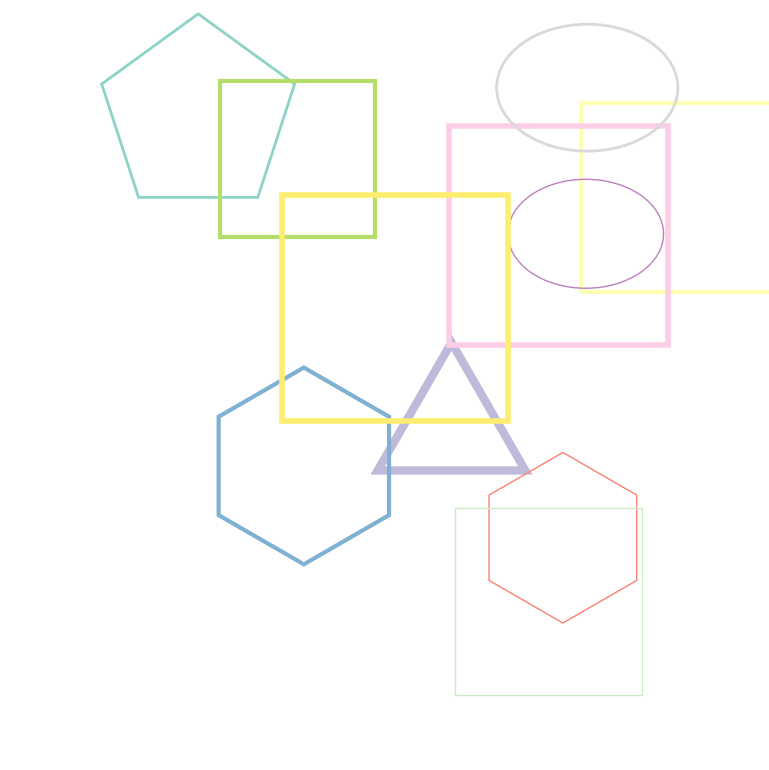[{"shape": "pentagon", "thickness": 1, "radius": 0.66, "center": [0.257, 0.85]}, {"shape": "square", "thickness": 1.5, "radius": 0.61, "center": [0.877, 0.743]}, {"shape": "triangle", "thickness": 3, "radius": 0.55, "center": [0.586, 0.444]}, {"shape": "hexagon", "thickness": 0.5, "radius": 0.55, "center": [0.731, 0.302]}, {"shape": "hexagon", "thickness": 1.5, "radius": 0.64, "center": [0.395, 0.395]}, {"shape": "square", "thickness": 1.5, "radius": 0.51, "center": [0.386, 0.793]}, {"shape": "square", "thickness": 2, "radius": 0.71, "center": [0.725, 0.694]}, {"shape": "oval", "thickness": 1, "radius": 0.59, "center": [0.763, 0.886]}, {"shape": "oval", "thickness": 0.5, "radius": 0.51, "center": [0.761, 0.696]}, {"shape": "square", "thickness": 0.5, "radius": 0.61, "center": [0.712, 0.219]}, {"shape": "square", "thickness": 2, "radius": 0.73, "center": [0.513, 0.6]}]